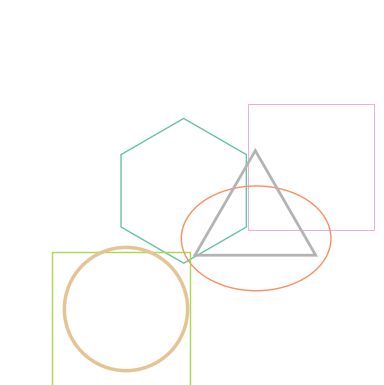[{"shape": "hexagon", "thickness": 1, "radius": 0.94, "center": [0.477, 0.504]}, {"shape": "oval", "thickness": 1, "radius": 0.97, "center": [0.665, 0.381]}, {"shape": "square", "thickness": 0.5, "radius": 0.82, "center": [0.807, 0.566]}, {"shape": "square", "thickness": 1, "radius": 0.9, "center": [0.315, 0.166]}, {"shape": "circle", "thickness": 2.5, "radius": 0.8, "center": [0.327, 0.197]}, {"shape": "triangle", "thickness": 2, "radius": 0.91, "center": [0.663, 0.428]}]